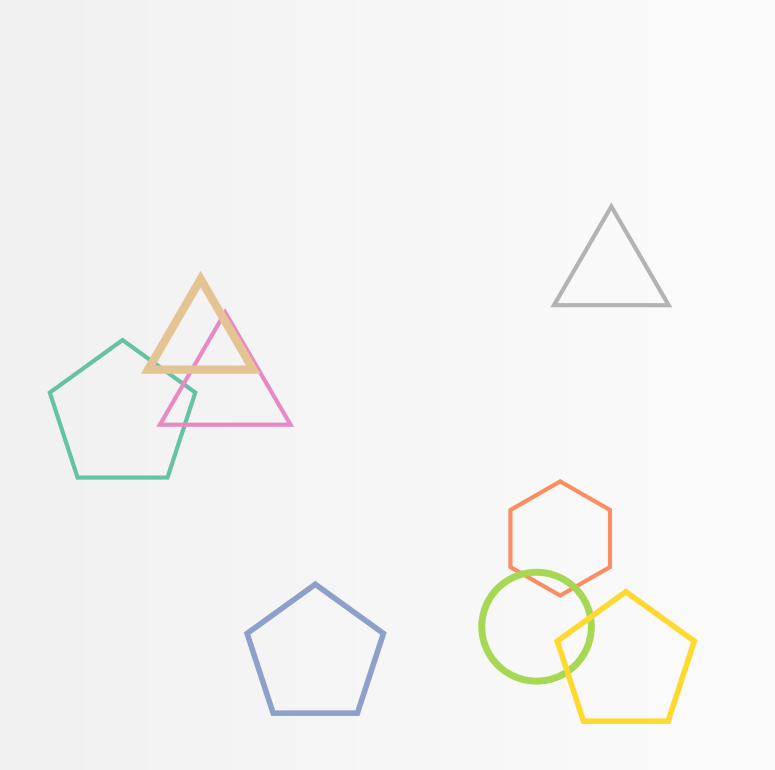[{"shape": "pentagon", "thickness": 1.5, "radius": 0.49, "center": [0.158, 0.46]}, {"shape": "hexagon", "thickness": 1.5, "radius": 0.37, "center": [0.723, 0.301]}, {"shape": "pentagon", "thickness": 2, "radius": 0.46, "center": [0.407, 0.149]}, {"shape": "triangle", "thickness": 1.5, "radius": 0.49, "center": [0.291, 0.497]}, {"shape": "circle", "thickness": 2.5, "radius": 0.35, "center": [0.692, 0.186]}, {"shape": "pentagon", "thickness": 2, "radius": 0.46, "center": [0.807, 0.139]}, {"shape": "triangle", "thickness": 3, "radius": 0.39, "center": [0.259, 0.559]}, {"shape": "triangle", "thickness": 1.5, "radius": 0.43, "center": [0.789, 0.646]}]